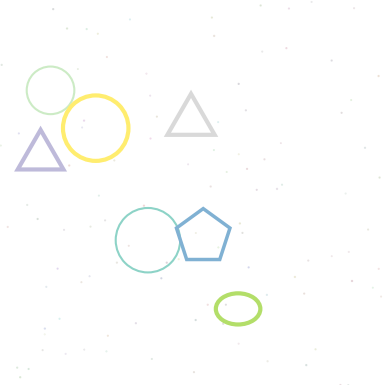[{"shape": "circle", "thickness": 1.5, "radius": 0.42, "center": [0.384, 0.376]}, {"shape": "triangle", "thickness": 3, "radius": 0.34, "center": [0.105, 0.594]}, {"shape": "pentagon", "thickness": 2.5, "radius": 0.37, "center": [0.528, 0.385]}, {"shape": "oval", "thickness": 3, "radius": 0.29, "center": [0.618, 0.198]}, {"shape": "triangle", "thickness": 3, "radius": 0.35, "center": [0.496, 0.685]}, {"shape": "circle", "thickness": 1.5, "radius": 0.31, "center": [0.131, 0.765]}, {"shape": "circle", "thickness": 3, "radius": 0.43, "center": [0.249, 0.667]}]